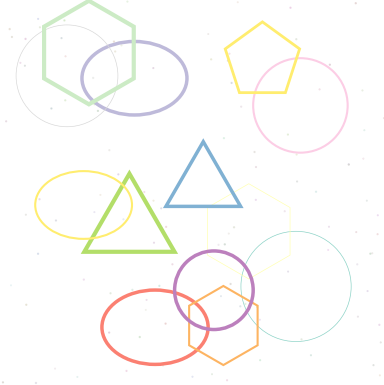[{"shape": "circle", "thickness": 0.5, "radius": 0.72, "center": [0.769, 0.256]}, {"shape": "hexagon", "thickness": 0.5, "radius": 0.62, "center": [0.646, 0.399]}, {"shape": "oval", "thickness": 2.5, "radius": 0.68, "center": [0.349, 0.797]}, {"shape": "oval", "thickness": 2.5, "radius": 0.69, "center": [0.403, 0.15]}, {"shape": "triangle", "thickness": 2.5, "radius": 0.56, "center": [0.528, 0.52]}, {"shape": "hexagon", "thickness": 1.5, "radius": 0.51, "center": [0.58, 0.155]}, {"shape": "triangle", "thickness": 3, "radius": 0.68, "center": [0.336, 0.414]}, {"shape": "circle", "thickness": 1.5, "radius": 0.61, "center": [0.78, 0.726]}, {"shape": "circle", "thickness": 0.5, "radius": 0.66, "center": [0.174, 0.803]}, {"shape": "circle", "thickness": 2.5, "radius": 0.51, "center": [0.556, 0.246]}, {"shape": "hexagon", "thickness": 3, "radius": 0.67, "center": [0.231, 0.864]}, {"shape": "oval", "thickness": 1.5, "radius": 0.63, "center": [0.217, 0.468]}, {"shape": "pentagon", "thickness": 2, "radius": 0.51, "center": [0.682, 0.842]}]